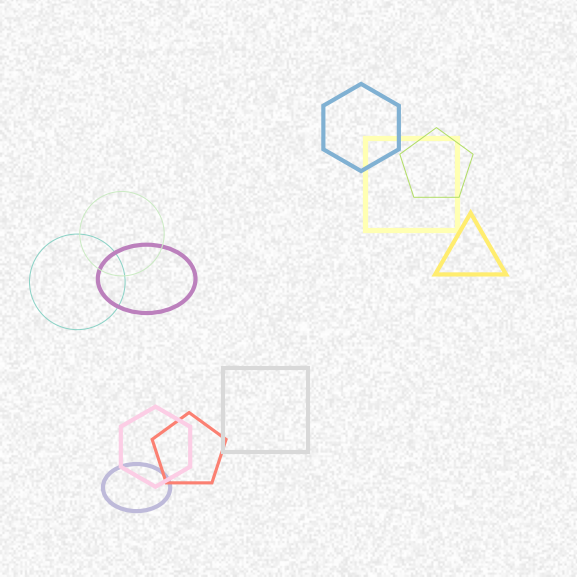[{"shape": "circle", "thickness": 0.5, "radius": 0.41, "center": [0.134, 0.511]}, {"shape": "square", "thickness": 2.5, "radius": 0.4, "center": [0.712, 0.68]}, {"shape": "oval", "thickness": 2, "radius": 0.29, "center": [0.236, 0.155]}, {"shape": "pentagon", "thickness": 1.5, "radius": 0.34, "center": [0.327, 0.217]}, {"shape": "hexagon", "thickness": 2, "radius": 0.38, "center": [0.625, 0.778]}, {"shape": "pentagon", "thickness": 0.5, "radius": 0.33, "center": [0.756, 0.711]}, {"shape": "hexagon", "thickness": 2, "radius": 0.35, "center": [0.269, 0.226]}, {"shape": "square", "thickness": 2, "radius": 0.37, "center": [0.46, 0.289]}, {"shape": "oval", "thickness": 2, "radius": 0.42, "center": [0.254, 0.516]}, {"shape": "circle", "thickness": 0.5, "radius": 0.37, "center": [0.211, 0.594]}, {"shape": "triangle", "thickness": 2, "radius": 0.35, "center": [0.815, 0.559]}]